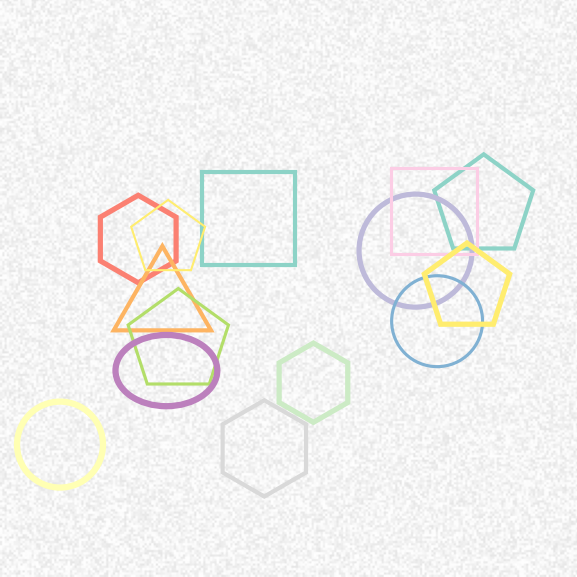[{"shape": "pentagon", "thickness": 2, "radius": 0.45, "center": [0.838, 0.642]}, {"shape": "square", "thickness": 2, "radius": 0.4, "center": [0.43, 0.62]}, {"shape": "circle", "thickness": 3, "radius": 0.37, "center": [0.104, 0.229]}, {"shape": "circle", "thickness": 2.5, "radius": 0.49, "center": [0.72, 0.565]}, {"shape": "hexagon", "thickness": 2.5, "radius": 0.38, "center": [0.239, 0.585]}, {"shape": "circle", "thickness": 1.5, "radius": 0.39, "center": [0.757, 0.443]}, {"shape": "triangle", "thickness": 2, "radius": 0.49, "center": [0.281, 0.476]}, {"shape": "pentagon", "thickness": 1.5, "radius": 0.46, "center": [0.309, 0.408]}, {"shape": "square", "thickness": 1.5, "radius": 0.37, "center": [0.752, 0.634]}, {"shape": "hexagon", "thickness": 2, "radius": 0.42, "center": [0.458, 0.223]}, {"shape": "oval", "thickness": 3, "radius": 0.44, "center": [0.288, 0.357]}, {"shape": "hexagon", "thickness": 2.5, "radius": 0.34, "center": [0.543, 0.336]}, {"shape": "pentagon", "thickness": 1, "radius": 0.34, "center": [0.291, 0.586]}, {"shape": "pentagon", "thickness": 2.5, "radius": 0.39, "center": [0.809, 0.501]}]